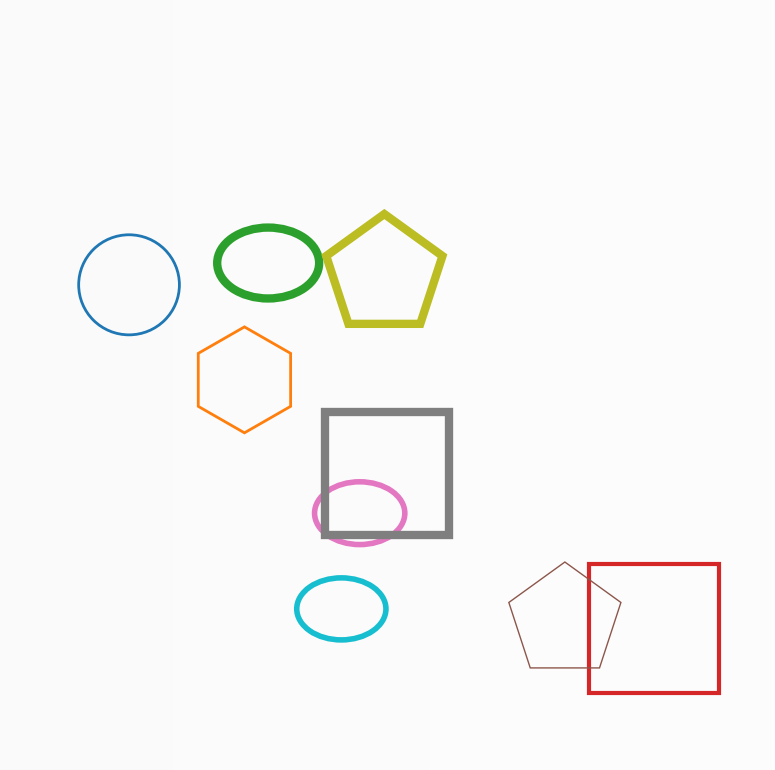[{"shape": "circle", "thickness": 1, "radius": 0.32, "center": [0.167, 0.63]}, {"shape": "hexagon", "thickness": 1, "radius": 0.34, "center": [0.315, 0.507]}, {"shape": "oval", "thickness": 3, "radius": 0.33, "center": [0.346, 0.658]}, {"shape": "square", "thickness": 1.5, "radius": 0.42, "center": [0.844, 0.183]}, {"shape": "pentagon", "thickness": 0.5, "radius": 0.38, "center": [0.729, 0.194]}, {"shape": "oval", "thickness": 2, "radius": 0.29, "center": [0.464, 0.334]}, {"shape": "square", "thickness": 3, "radius": 0.4, "center": [0.499, 0.385]}, {"shape": "pentagon", "thickness": 3, "radius": 0.39, "center": [0.496, 0.643]}, {"shape": "oval", "thickness": 2, "radius": 0.29, "center": [0.44, 0.209]}]